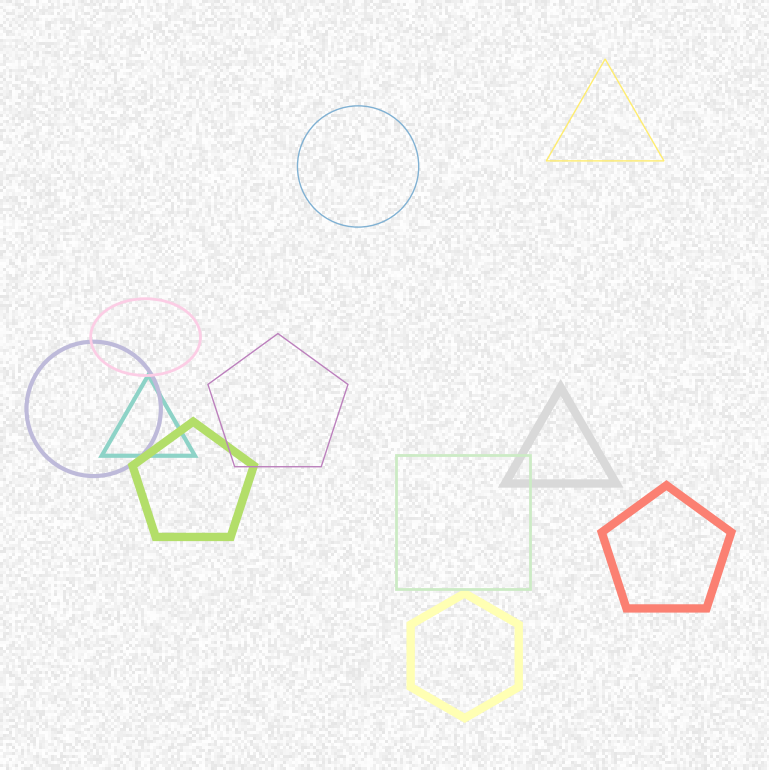[{"shape": "triangle", "thickness": 1.5, "radius": 0.35, "center": [0.193, 0.443]}, {"shape": "hexagon", "thickness": 3, "radius": 0.41, "center": [0.603, 0.148]}, {"shape": "circle", "thickness": 1.5, "radius": 0.44, "center": [0.122, 0.469]}, {"shape": "pentagon", "thickness": 3, "radius": 0.44, "center": [0.866, 0.281]}, {"shape": "circle", "thickness": 0.5, "radius": 0.39, "center": [0.465, 0.784]}, {"shape": "pentagon", "thickness": 3, "radius": 0.41, "center": [0.251, 0.37]}, {"shape": "oval", "thickness": 1, "radius": 0.36, "center": [0.189, 0.562]}, {"shape": "triangle", "thickness": 3, "radius": 0.42, "center": [0.728, 0.414]}, {"shape": "pentagon", "thickness": 0.5, "radius": 0.48, "center": [0.361, 0.471]}, {"shape": "square", "thickness": 1, "radius": 0.43, "center": [0.602, 0.322]}, {"shape": "triangle", "thickness": 0.5, "radius": 0.44, "center": [0.786, 0.835]}]